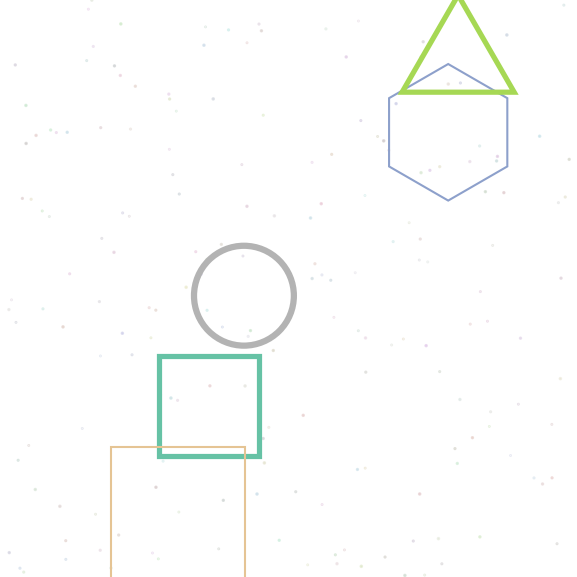[{"shape": "square", "thickness": 2.5, "radius": 0.43, "center": [0.362, 0.296]}, {"shape": "hexagon", "thickness": 1, "radius": 0.59, "center": [0.776, 0.77]}, {"shape": "triangle", "thickness": 2.5, "radius": 0.56, "center": [0.793, 0.896]}, {"shape": "square", "thickness": 1, "radius": 0.58, "center": [0.308, 0.109]}, {"shape": "circle", "thickness": 3, "radius": 0.43, "center": [0.422, 0.487]}]